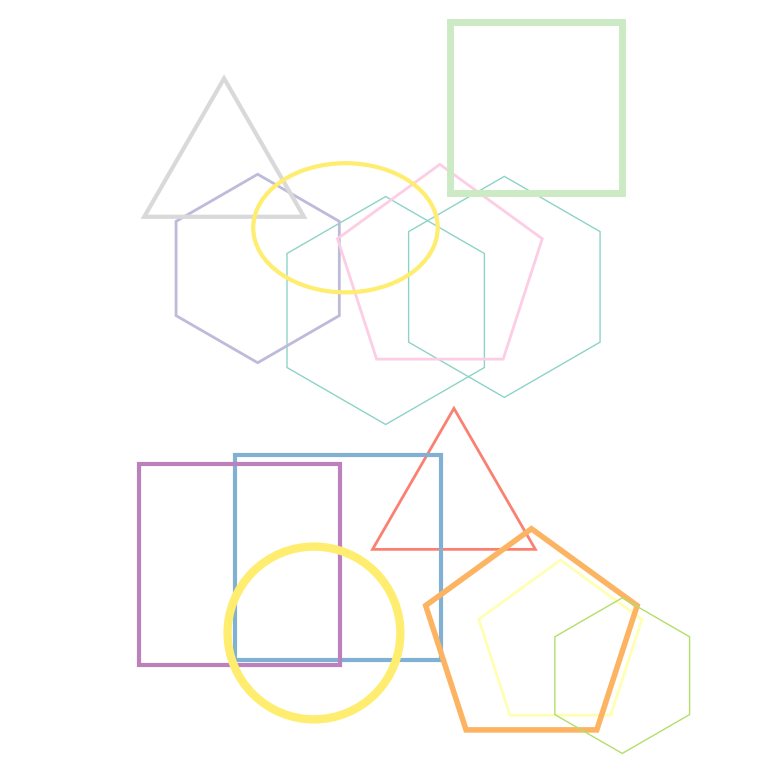[{"shape": "hexagon", "thickness": 0.5, "radius": 0.74, "center": [0.501, 0.597]}, {"shape": "hexagon", "thickness": 0.5, "radius": 0.72, "center": [0.655, 0.627]}, {"shape": "pentagon", "thickness": 1, "radius": 0.56, "center": [0.728, 0.161]}, {"shape": "hexagon", "thickness": 1, "radius": 0.61, "center": [0.335, 0.651]}, {"shape": "triangle", "thickness": 1, "radius": 0.61, "center": [0.59, 0.348]}, {"shape": "square", "thickness": 1.5, "radius": 0.67, "center": [0.439, 0.276]}, {"shape": "pentagon", "thickness": 2, "radius": 0.72, "center": [0.69, 0.169]}, {"shape": "hexagon", "thickness": 0.5, "radius": 0.51, "center": [0.808, 0.123]}, {"shape": "pentagon", "thickness": 1, "radius": 0.7, "center": [0.571, 0.647]}, {"shape": "triangle", "thickness": 1.5, "radius": 0.6, "center": [0.291, 0.778]}, {"shape": "square", "thickness": 1.5, "radius": 0.65, "center": [0.311, 0.267]}, {"shape": "square", "thickness": 2.5, "radius": 0.56, "center": [0.696, 0.861]}, {"shape": "circle", "thickness": 3, "radius": 0.56, "center": [0.408, 0.178]}, {"shape": "oval", "thickness": 1.5, "radius": 0.6, "center": [0.449, 0.704]}]